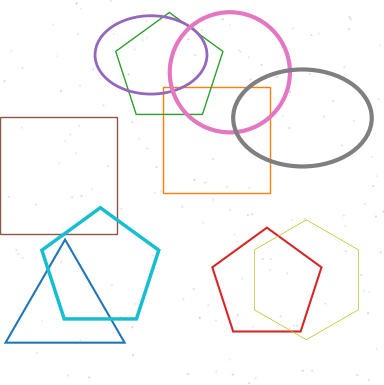[{"shape": "triangle", "thickness": 1.5, "radius": 0.89, "center": [0.169, 0.199]}, {"shape": "square", "thickness": 1, "radius": 0.69, "center": [0.562, 0.636]}, {"shape": "pentagon", "thickness": 1, "radius": 0.73, "center": [0.44, 0.821]}, {"shape": "pentagon", "thickness": 1.5, "radius": 0.75, "center": [0.693, 0.26]}, {"shape": "oval", "thickness": 2, "radius": 0.73, "center": [0.392, 0.857]}, {"shape": "square", "thickness": 1, "radius": 0.76, "center": [0.153, 0.544]}, {"shape": "circle", "thickness": 3, "radius": 0.78, "center": [0.597, 0.812]}, {"shape": "oval", "thickness": 3, "radius": 0.9, "center": [0.786, 0.694]}, {"shape": "hexagon", "thickness": 0.5, "radius": 0.78, "center": [0.796, 0.273]}, {"shape": "pentagon", "thickness": 2.5, "radius": 0.8, "center": [0.261, 0.301]}]